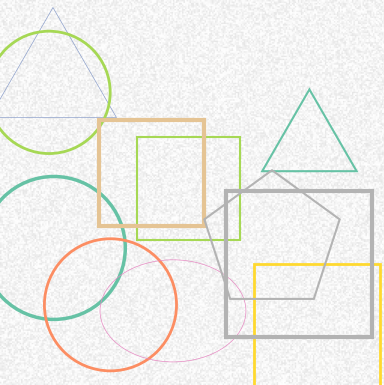[{"shape": "circle", "thickness": 2.5, "radius": 0.93, "center": [0.14, 0.356]}, {"shape": "triangle", "thickness": 1.5, "radius": 0.71, "center": [0.804, 0.626]}, {"shape": "circle", "thickness": 2, "radius": 0.86, "center": [0.287, 0.208]}, {"shape": "triangle", "thickness": 0.5, "radius": 0.95, "center": [0.138, 0.79]}, {"shape": "oval", "thickness": 0.5, "radius": 0.95, "center": [0.449, 0.193]}, {"shape": "circle", "thickness": 2, "radius": 0.79, "center": [0.127, 0.76]}, {"shape": "square", "thickness": 1.5, "radius": 0.67, "center": [0.489, 0.511]}, {"shape": "square", "thickness": 2, "radius": 0.82, "center": [0.823, 0.151]}, {"shape": "square", "thickness": 3, "radius": 0.69, "center": [0.393, 0.551]}, {"shape": "square", "thickness": 3, "radius": 0.95, "center": [0.776, 0.315]}, {"shape": "pentagon", "thickness": 1.5, "radius": 0.92, "center": [0.707, 0.373]}]